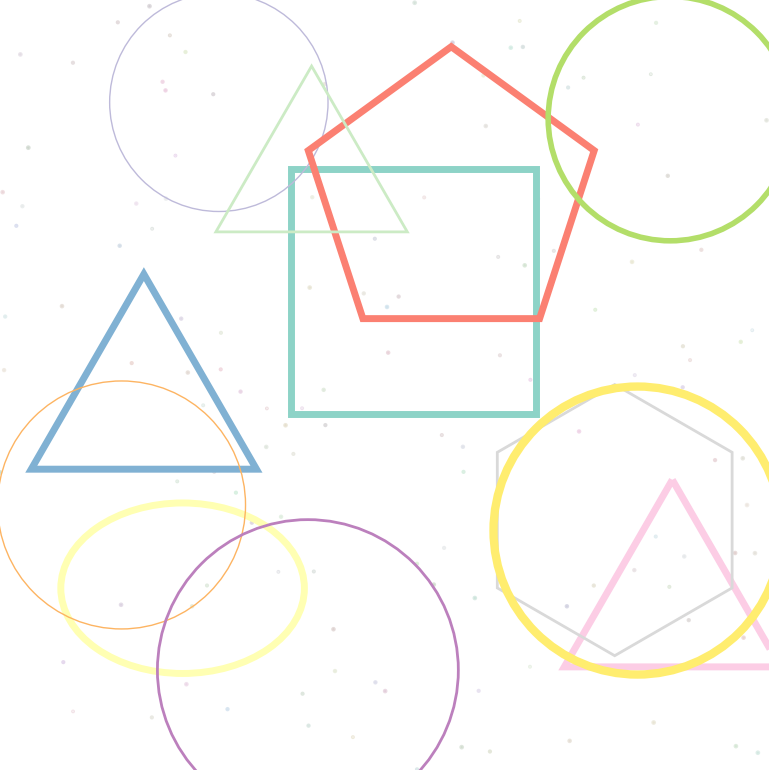[{"shape": "square", "thickness": 2.5, "radius": 0.79, "center": [0.537, 0.621]}, {"shape": "oval", "thickness": 2.5, "radius": 0.79, "center": [0.237, 0.236]}, {"shape": "circle", "thickness": 0.5, "radius": 0.71, "center": [0.284, 0.867]}, {"shape": "pentagon", "thickness": 2.5, "radius": 0.98, "center": [0.586, 0.744]}, {"shape": "triangle", "thickness": 2.5, "radius": 0.84, "center": [0.187, 0.475]}, {"shape": "circle", "thickness": 0.5, "radius": 0.81, "center": [0.158, 0.344]}, {"shape": "circle", "thickness": 2, "radius": 0.79, "center": [0.871, 0.846]}, {"shape": "triangle", "thickness": 2.5, "radius": 0.81, "center": [0.873, 0.215]}, {"shape": "hexagon", "thickness": 1, "radius": 0.88, "center": [0.798, 0.325]}, {"shape": "circle", "thickness": 1, "radius": 0.98, "center": [0.4, 0.13]}, {"shape": "triangle", "thickness": 1, "radius": 0.72, "center": [0.405, 0.771]}, {"shape": "circle", "thickness": 3, "radius": 0.94, "center": [0.828, 0.311]}]